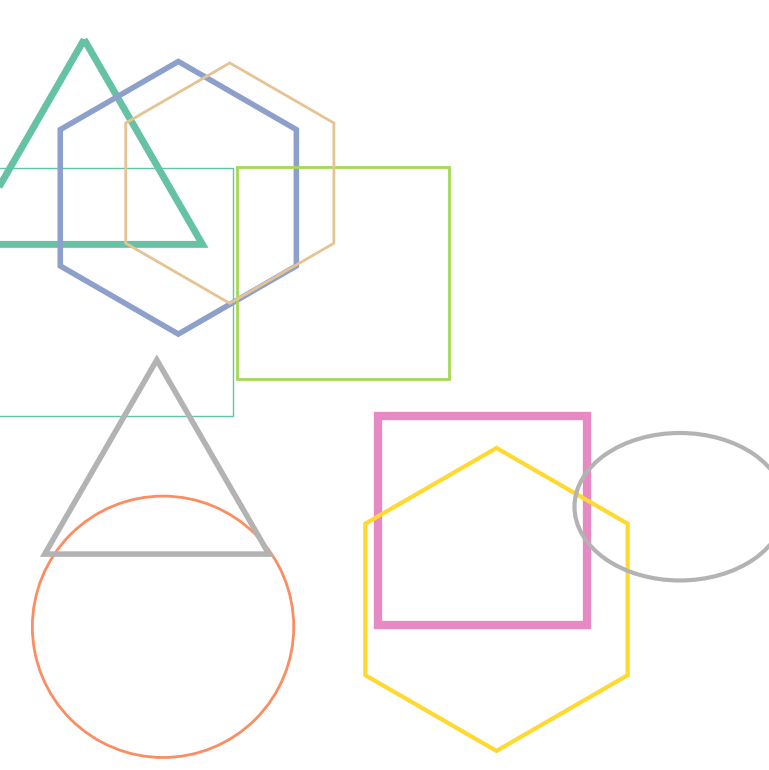[{"shape": "triangle", "thickness": 2.5, "radius": 0.89, "center": [0.109, 0.771]}, {"shape": "square", "thickness": 0.5, "radius": 0.8, "center": [0.141, 0.621]}, {"shape": "circle", "thickness": 1, "radius": 0.85, "center": [0.212, 0.186]}, {"shape": "hexagon", "thickness": 2, "radius": 0.89, "center": [0.232, 0.743]}, {"shape": "square", "thickness": 3, "radius": 0.68, "center": [0.626, 0.324]}, {"shape": "square", "thickness": 1, "radius": 0.69, "center": [0.445, 0.646]}, {"shape": "hexagon", "thickness": 1.5, "radius": 0.98, "center": [0.645, 0.221]}, {"shape": "hexagon", "thickness": 1, "radius": 0.78, "center": [0.298, 0.762]}, {"shape": "oval", "thickness": 1.5, "radius": 0.68, "center": [0.883, 0.342]}, {"shape": "triangle", "thickness": 2, "radius": 0.84, "center": [0.204, 0.364]}]